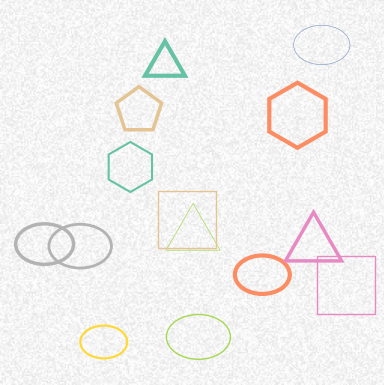[{"shape": "triangle", "thickness": 3, "radius": 0.3, "center": [0.428, 0.833]}, {"shape": "hexagon", "thickness": 1.5, "radius": 0.32, "center": [0.339, 0.566]}, {"shape": "oval", "thickness": 3, "radius": 0.36, "center": [0.681, 0.287]}, {"shape": "hexagon", "thickness": 3, "radius": 0.42, "center": [0.773, 0.701]}, {"shape": "oval", "thickness": 0.5, "radius": 0.37, "center": [0.836, 0.883]}, {"shape": "triangle", "thickness": 2.5, "radius": 0.42, "center": [0.814, 0.365]}, {"shape": "square", "thickness": 1, "radius": 0.38, "center": [0.898, 0.261]}, {"shape": "triangle", "thickness": 0.5, "radius": 0.41, "center": [0.502, 0.391]}, {"shape": "oval", "thickness": 1, "radius": 0.42, "center": [0.515, 0.125]}, {"shape": "oval", "thickness": 1.5, "radius": 0.3, "center": [0.27, 0.112]}, {"shape": "square", "thickness": 1, "radius": 0.37, "center": [0.486, 0.43]}, {"shape": "pentagon", "thickness": 2.5, "radius": 0.31, "center": [0.361, 0.713]}, {"shape": "oval", "thickness": 2, "radius": 0.41, "center": [0.208, 0.361]}, {"shape": "oval", "thickness": 2.5, "radius": 0.38, "center": [0.116, 0.366]}]